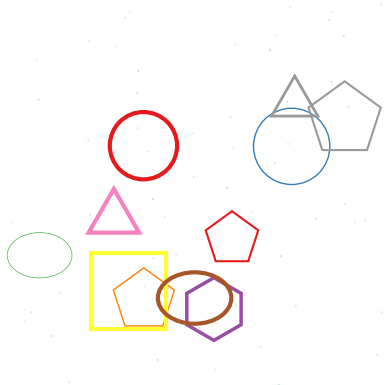[{"shape": "pentagon", "thickness": 1.5, "radius": 0.36, "center": [0.603, 0.38]}, {"shape": "circle", "thickness": 3, "radius": 0.44, "center": [0.373, 0.622]}, {"shape": "circle", "thickness": 1, "radius": 0.5, "center": [0.758, 0.62]}, {"shape": "oval", "thickness": 0.5, "radius": 0.42, "center": [0.103, 0.337]}, {"shape": "hexagon", "thickness": 2.5, "radius": 0.41, "center": [0.556, 0.197]}, {"shape": "pentagon", "thickness": 1, "radius": 0.42, "center": [0.374, 0.221]}, {"shape": "square", "thickness": 3, "radius": 0.49, "center": [0.333, 0.244]}, {"shape": "oval", "thickness": 3, "radius": 0.48, "center": [0.505, 0.226]}, {"shape": "triangle", "thickness": 3, "radius": 0.38, "center": [0.296, 0.434]}, {"shape": "triangle", "thickness": 2, "radius": 0.35, "center": [0.765, 0.733]}, {"shape": "pentagon", "thickness": 1.5, "radius": 0.49, "center": [0.895, 0.69]}]